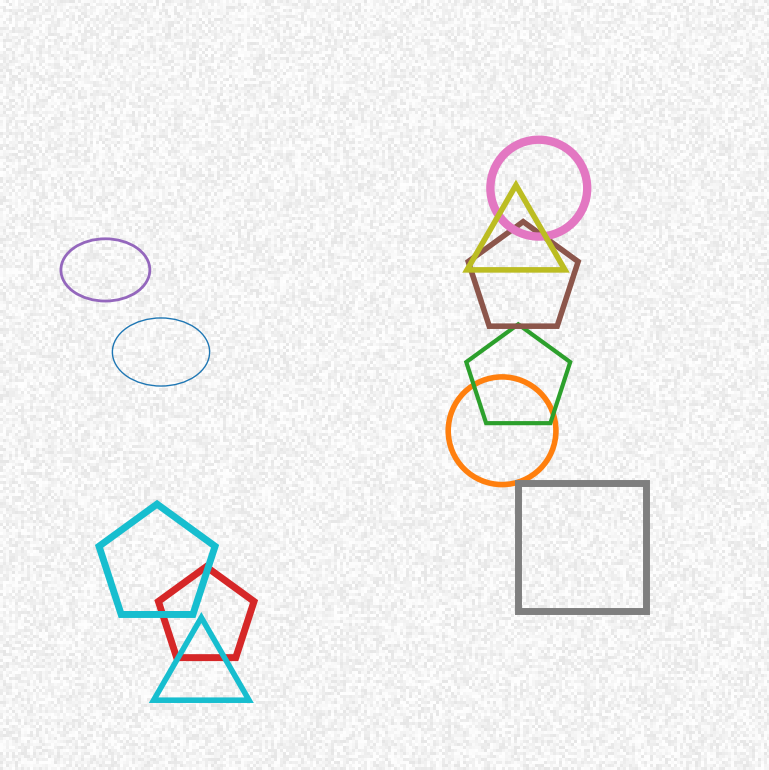[{"shape": "oval", "thickness": 0.5, "radius": 0.32, "center": [0.209, 0.543]}, {"shape": "circle", "thickness": 2, "radius": 0.35, "center": [0.652, 0.441]}, {"shape": "pentagon", "thickness": 1.5, "radius": 0.35, "center": [0.673, 0.508]}, {"shape": "pentagon", "thickness": 2.5, "radius": 0.33, "center": [0.268, 0.199]}, {"shape": "oval", "thickness": 1, "radius": 0.29, "center": [0.137, 0.649]}, {"shape": "pentagon", "thickness": 2, "radius": 0.38, "center": [0.679, 0.637]}, {"shape": "circle", "thickness": 3, "radius": 0.31, "center": [0.7, 0.756]}, {"shape": "square", "thickness": 2.5, "radius": 0.42, "center": [0.756, 0.29]}, {"shape": "triangle", "thickness": 2, "radius": 0.37, "center": [0.67, 0.686]}, {"shape": "triangle", "thickness": 2, "radius": 0.36, "center": [0.261, 0.126]}, {"shape": "pentagon", "thickness": 2.5, "radius": 0.4, "center": [0.204, 0.266]}]